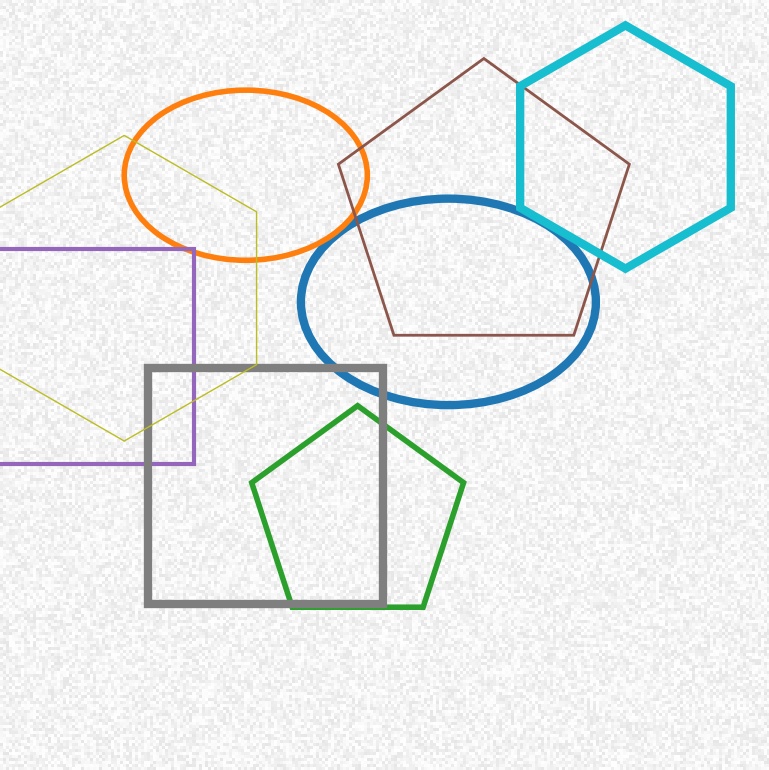[{"shape": "oval", "thickness": 3, "radius": 0.96, "center": [0.582, 0.608]}, {"shape": "oval", "thickness": 2, "radius": 0.79, "center": [0.319, 0.772]}, {"shape": "pentagon", "thickness": 2, "radius": 0.72, "center": [0.464, 0.328]}, {"shape": "square", "thickness": 1.5, "radius": 0.7, "center": [0.112, 0.537]}, {"shape": "pentagon", "thickness": 1, "radius": 0.99, "center": [0.628, 0.725]}, {"shape": "square", "thickness": 3, "radius": 0.77, "center": [0.345, 0.368]}, {"shape": "hexagon", "thickness": 0.5, "radius": 0.99, "center": [0.161, 0.626]}, {"shape": "hexagon", "thickness": 3, "radius": 0.79, "center": [0.812, 0.809]}]